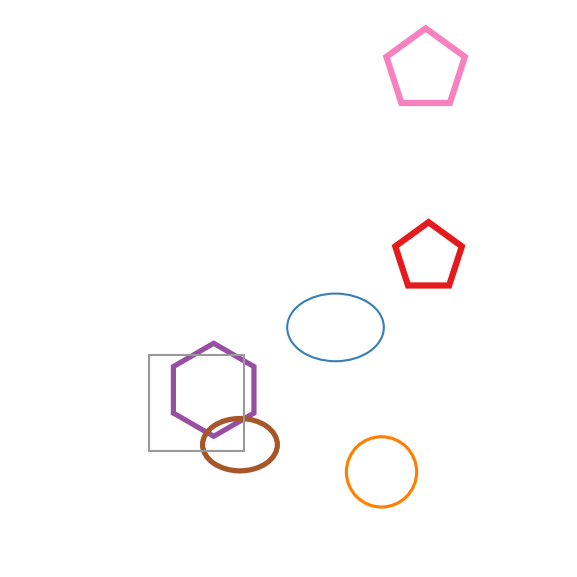[{"shape": "pentagon", "thickness": 3, "radius": 0.3, "center": [0.742, 0.554]}, {"shape": "oval", "thickness": 1, "radius": 0.42, "center": [0.581, 0.432]}, {"shape": "hexagon", "thickness": 2.5, "radius": 0.4, "center": [0.37, 0.324]}, {"shape": "circle", "thickness": 1.5, "radius": 0.3, "center": [0.661, 0.182]}, {"shape": "oval", "thickness": 2.5, "radius": 0.32, "center": [0.416, 0.229]}, {"shape": "pentagon", "thickness": 3, "radius": 0.36, "center": [0.737, 0.879]}, {"shape": "square", "thickness": 1, "radius": 0.41, "center": [0.341, 0.302]}]